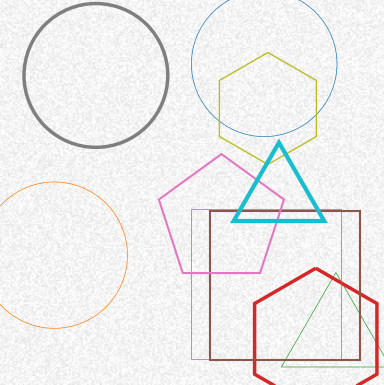[{"shape": "circle", "thickness": 0.5, "radius": 0.95, "center": [0.686, 0.834]}, {"shape": "circle", "thickness": 0.5, "radius": 0.95, "center": [0.141, 0.337]}, {"shape": "triangle", "thickness": 0.5, "radius": 0.82, "center": [0.873, 0.129]}, {"shape": "hexagon", "thickness": 2.5, "radius": 0.92, "center": [0.82, 0.12]}, {"shape": "square", "thickness": 0.5, "radius": 0.97, "center": [0.69, 0.262]}, {"shape": "square", "thickness": 1.5, "radius": 0.97, "center": [0.741, 0.258]}, {"shape": "pentagon", "thickness": 1.5, "radius": 0.85, "center": [0.575, 0.429]}, {"shape": "circle", "thickness": 2.5, "radius": 0.93, "center": [0.249, 0.804]}, {"shape": "hexagon", "thickness": 1, "radius": 0.73, "center": [0.696, 0.718]}, {"shape": "triangle", "thickness": 3, "radius": 0.68, "center": [0.725, 0.494]}]